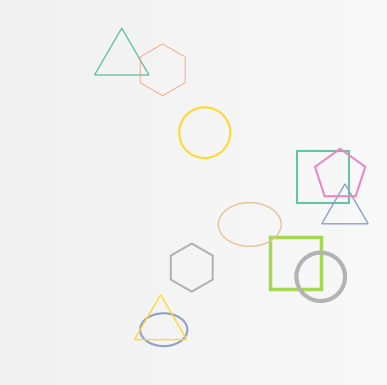[{"shape": "triangle", "thickness": 1, "radius": 0.41, "center": [0.314, 0.846]}, {"shape": "square", "thickness": 1.5, "radius": 0.33, "center": [0.832, 0.541]}, {"shape": "hexagon", "thickness": 0.5, "radius": 0.34, "center": [0.42, 0.819]}, {"shape": "oval", "thickness": 1.5, "radius": 0.3, "center": [0.423, 0.144]}, {"shape": "triangle", "thickness": 1, "radius": 0.35, "center": [0.89, 0.453]}, {"shape": "pentagon", "thickness": 1.5, "radius": 0.34, "center": [0.878, 0.546]}, {"shape": "square", "thickness": 2.5, "radius": 0.33, "center": [0.763, 0.317]}, {"shape": "triangle", "thickness": 1, "radius": 0.39, "center": [0.414, 0.157]}, {"shape": "circle", "thickness": 1.5, "radius": 0.33, "center": [0.528, 0.655]}, {"shape": "oval", "thickness": 1, "radius": 0.41, "center": [0.644, 0.417]}, {"shape": "hexagon", "thickness": 1.5, "radius": 0.31, "center": [0.495, 0.305]}, {"shape": "circle", "thickness": 3, "radius": 0.31, "center": [0.828, 0.281]}]